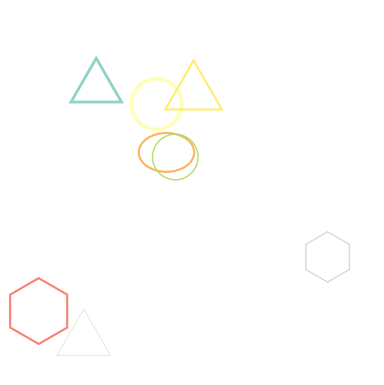[{"shape": "triangle", "thickness": 2, "radius": 0.38, "center": [0.25, 0.773]}, {"shape": "circle", "thickness": 2.5, "radius": 0.33, "center": [0.407, 0.73]}, {"shape": "hexagon", "thickness": 1.5, "radius": 0.43, "center": [0.101, 0.192]}, {"shape": "oval", "thickness": 1.5, "radius": 0.36, "center": [0.432, 0.604]}, {"shape": "circle", "thickness": 1, "radius": 0.3, "center": [0.455, 0.592]}, {"shape": "hexagon", "thickness": 1, "radius": 0.33, "center": [0.851, 0.333]}, {"shape": "triangle", "thickness": 0.5, "radius": 0.4, "center": [0.217, 0.117]}, {"shape": "triangle", "thickness": 1.5, "radius": 0.42, "center": [0.503, 0.758]}]